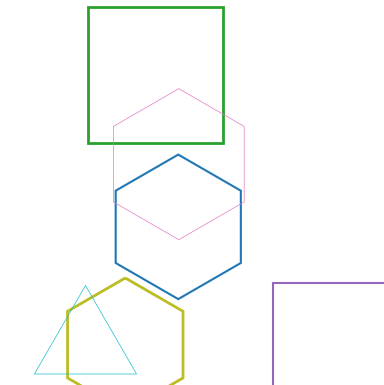[{"shape": "hexagon", "thickness": 1.5, "radius": 0.94, "center": [0.463, 0.411]}, {"shape": "square", "thickness": 2, "radius": 0.88, "center": [0.403, 0.805]}, {"shape": "square", "thickness": 1.5, "radius": 0.76, "center": [0.86, 0.113]}, {"shape": "hexagon", "thickness": 0.5, "radius": 0.98, "center": [0.464, 0.574]}, {"shape": "hexagon", "thickness": 2, "radius": 0.87, "center": [0.325, 0.105]}, {"shape": "triangle", "thickness": 0.5, "radius": 0.77, "center": [0.222, 0.105]}]